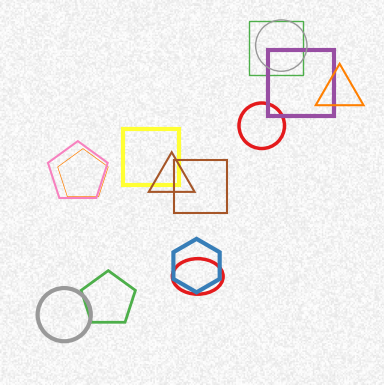[{"shape": "circle", "thickness": 2.5, "radius": 0.3, "center": [0.68, 0.673]}, {"shape": "oval", "thickness": 2.5, "radius": 0.33, "center": [0.514, 0.282]}, {"shape": "hexagon", "thickness": 3, "radius": 0.35, "center": [0.511, 0.31]}, {"shape": "square", "thickness": 1, "radius": 0.35, "center": [0.716, 0.875]}, {"shape": "pentagon", "thickness": 2, "radius": 0.37, "center": [0.281, 0.223]}, {"shape": "square", "thickness": 3, "radius": 0.43, "center": [0.782, 0.784]}, {"shape": "triangle", "thickness": 1.5, "radius": 0.36, "center": [0.882, 0.763]}, {"shape": "pentagon", "thickness": 0.5, "radius": 0.35, "center": [0.216, 0.545]}, {"shape": "square", "thickness": 3, "radius": 0.36, "center": [0.393, 0.592]}, {"shape": "triangle", "thickness": 1.5, "radius": 0.34, "center": [0.446, 0.536]}, {"shape": "square", "thickness": 1.5, "radius": 0.35, "center": [0.522, 0.516]}, {"shape": "pentagon", "thickness": 1.5, "radius": 0.41, "center": [0.202, 0.552]}, {"shape": "circle", "thickness": 1, "radius": 0.33, "center": [0.731, 0.882]}, {"shape": "circle", "thickness": 3, "radius": 0.35, "center": [0.167, 0.183]}]